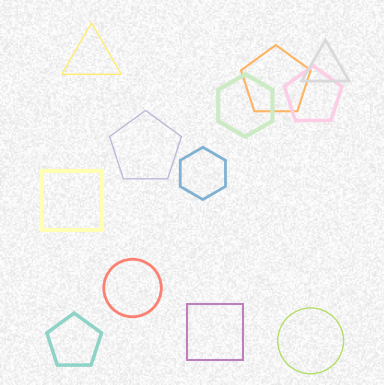[{"shape": "pentagon", "thickness": 2.5, "radius": 0.37, "center": [0.193, 0.112]}, {"shape": "square", "thickness": 3, "radius": 0.38, "center": [0.187, 0.479]}, {"shape": "pentagon", "thickness": 1, "radius": 0.49, "center": [0.378, 0.615]}, {"shape": "circle", "thickness": 2, "radius": 0.37, "center": [0.344, 0.252]}, {"shape": "hexagon", "thickness": 2, "radius": 0.34, "center": [0.527, 0.55]}, {"shape": "pentagon", "thickness": 1.5, "radius": 0.48, "center": [0.716, 0.788]}, {"shape": "circle", "thickness": 1, "radius": 0.43, "center": [0.807, 0.115]}, {"shape": "pentagon", "thickness": 2.5, "radius": 0.39, "center": [0.813, 0.751]}, {"shape": "triangle", "thickness": 2, "radius": 0.36, "center": [0.845, 0.825]}, {"shape": "square", "thickness": 1.5, "radius": 0.36, "center": [0.558, 0.138]}, {"shape": "hexagon", "thickness": 3, "radius": 0.41, "center": [0.637, 0.726]}, {"shape": "triangle", "thickness": 1, "radius": 0.45, "center": [0.238, 0.852]}]